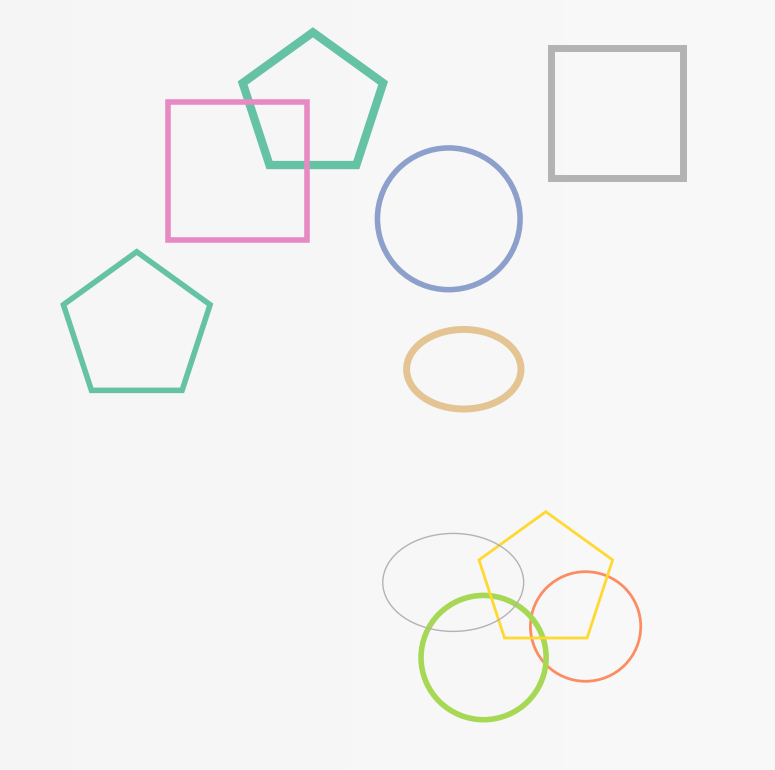[{"shape": "pentagon", "thickness": 2, "radius": 0.5, "center": [0.176, 0.574]}, {"shape": "pentagon", "thickness": 3, "radius": 0.48, "center": [0.404, 0.863]}, {"shape": "circle", "thickness": 1, "radius": 0.36, "center": [0.756, 0.186]}, {"shape": "circle", "thickness": 2, "radius": 0.46, "center": [0.579, 0.716]}, {"shape": "square", "thickness": 2, "radius": 0.45, "center": [0.307, 0.778]}, {"shape": "circle", "thickness": 2, "radius": 0.4, "center": [0.624, 0.146]}, {"shape": "pentagon", "thickness": 1, "radius": 0.45, "center": [0.704, 0.245]}, {"shape": "oval", "thickness": 2.5, "radius": 0.37, "center": [0.598, 0.52]}, {"shape": "oval", "thickness": 0.5, "radius": 0.45, "center": [0.585, 0.244]}, {"shape": "square", "thickness": 2.5, "radius": 0.42, "center": [0.796, 0.853]}]